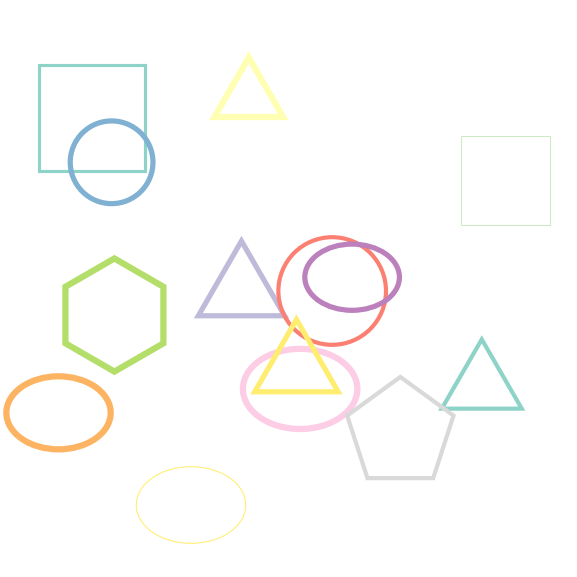[{"shape": "triangle", "thickness": 2, "radius": 0.4, "center": [0.834, 0.332]}, {"shape": "square", "thickness": 1.5, "radius": 0.46, "center": [0.159, 0.795]}, {"shape": "triangle", "thickness": 3, "radius": 0.34, "center": [0.431, 0.831]}, {"shape": "triangle", "thickness": 2.5, "radius": 0.43, "center": [0.418, 0.495]}, {"shape": "circle", "thickness": 2, "radius": 0.47, "center": [0.575, 0.495]}, {"shape": "circle", "thickness": 2.5, "radius": 0.36, "center": [0.193, 0.718]}, {"shape": "oval", "thickness": 3, "radius": 0.45, "center": [0.101, 0.284]}, {"shape": "hexagon", "thickness": 3, "radius": 0.49, "center": [0.198, 0.454]}, {"shape": "oval", "thickness": 3, "radius": 0.5, "center": [0.52, 0.326]}, {"shape": "pentagon", "thickness": 2, "radius": 0.48, "center": [0.693, 0.25]}, {"shape": "oval", "thickness": 2.5, "radius": 0.41, "center": [0.61, 0.519]}, {"shape": "square", "thickness": 0.5, "radius": 0.39, "center": [0.875, 0.687]}, {"shape": "oval", "thickness": 0.5, "radius": 0.47, "center": [0.331, 0.125]}, {"shape": "triangle", "thickness": 2.5, "radius": 0.42, "center": [0.513, 0.362]}]